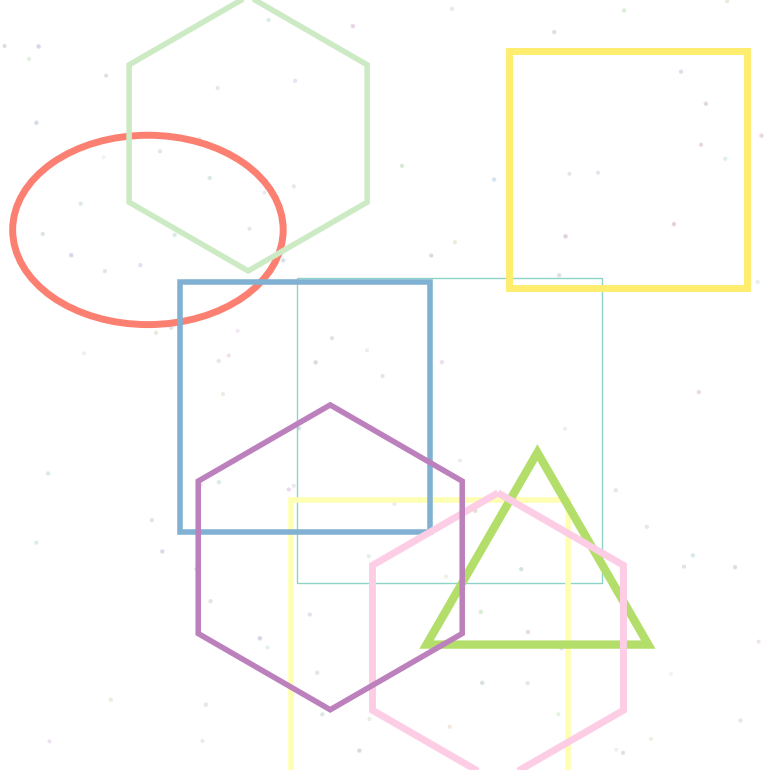[{"shape": "square", "thickness": 0.5, "radius": 0.99, "center": [0.584, 0.44]}, {"shape": "square", "thickness": 2, "radius": 0.9, "center": [0.557, 0.171]}, {"shape": "oval", "thickness": 2.5, "radius": 0.88, "center": [0.192, 0.701]}, {"shape": "square", "thickness": 2, "radius": 0.81, "center": [0.396, 0.471]}, {"shape": "triangle", "thickness": 3, "radius": 0.83, "center": [0.698, 0.246]}, {"shape": "hexagon", "thickness": 2.5, "radius": 0.94, "center": [0.647, 0.172]}, {"shape": "hexagon", "thickness": 2, "radius": 0.99, "center": [0.429, 0.276]}, {"shape": "hexagon", "thickness": 2, "radius": 0.89, "center": [0.322, 0.827]}, {"shape": "square", "thickness": 2.5, "radius": 0.77, "center": [0.816, 0.78]}]